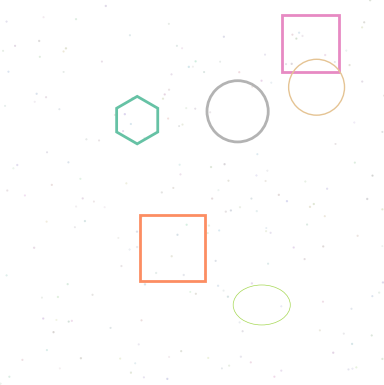[{"shape": "hexagon", "thickness": 2, "radius": 0.31, "center": [0.356, 0.688]}, {"shape": "square", "thickness": 2, "radius": 0.42, "center": [0.448, 0.356]}, {"shape": "square", "thickness": 2, "radius": 0.37, "center": [0.807, 0.888]}, {"shape": "oval", "thickness": 0.5, "radius": 0.37, "center": [0.68, 0.208]}, {"shape": "circle", "thickness": 1, "radius": 0.36, "center": [0.822, 0.773]}, {"shape": "circle", "thickness": 2, "radius": 0.4, "center": [0.617, 0.711]}]